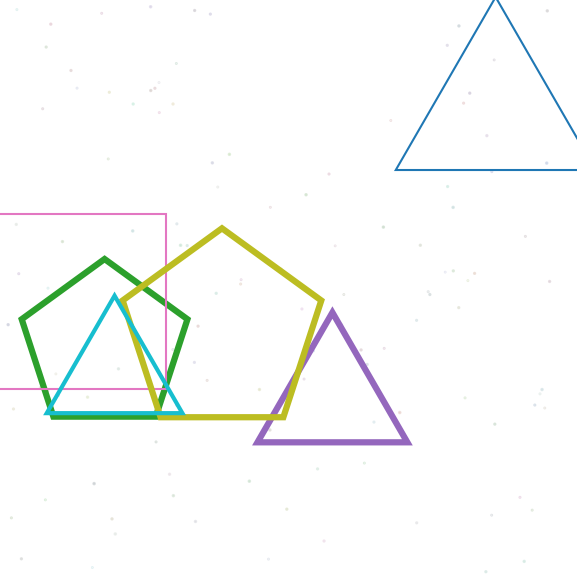[{"shape": "triangle", "thickness": 1, "radius": 1.0, "center": [0.858, 0.805]}, {"shape": "pentagon", "thickness": 3, "radius": 0.75, "center": [0.181, 0.4]}, {"shape": "triangle", "thickness": 3, "radius": 0.75, "center": [0.576, 0.308]}, {"shape": "square", "thickness": 1, "radius": 0.76, "center": [0.136, 0.477]}, {"shape": "pentagon", "thickness": 3, "radius": 0.9, "center": [0.384, 0.423]}, {"shape": "triangle", "thickness": 2, "radius": 0.68, "center": [0.198, 0.352]}]